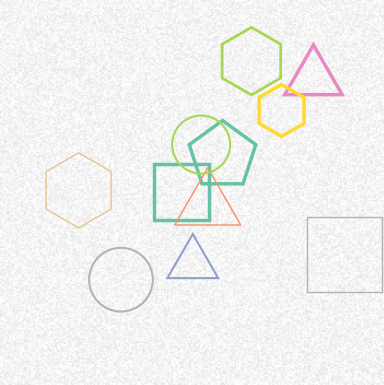[{"shape": "pentagon", "thickness": 2.5, "radius": 0.45, "center": [0.578, 0.596]}, {"shape": "square", "thickness": 2.5, "radius": 0.36, "center": [0.473, 0.501]}, {"shape": "triangle", "thickness": 1, "radius": 0.5, "center": [0.54, 0.465]}, {"shape": "triangle", "thickness": 1.5, "radius": 0.38, "center": [0.501, 0.316]}, {"shape": "triangle", "thickness": 2.5, "radius": 0.43, "center": [0.814, 0.797]}, {"shape": "hexagon", "thickness": 2, "radius": 0.44, "center": [0.653, 0.841]}, {"shape": "circle", "thickness": 1.5, "radius": 0.38, "center": [0.522, 0.625]}, {"shape": "hexagon", "thickness": 2.5, "radius": 0.34, "center": [0.731, 0.713]}, {"shape": "hexagon", "thickness": 1, "radius": 0.49, "center": [0.204, 0.506]}, {"shape": "square", "thickness": 1, "radius": 0.49, "center": [0.895, 0.339]}, {"shape": "circle", "thickness": 1.5, "radius": 0.41, "center": [0.314, 0.274]}]